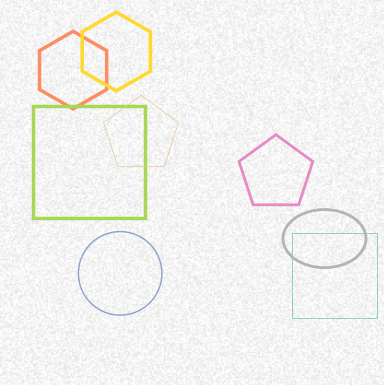[{"shape": "square", "thickness": 0.5, "radius": 0.55, "center": [0.869, 0.285]}, {"shape": "hexagon", "thickness": 2.5, "radius": 0.5, "center": [0.19, 0.818]}, {"shape": "circle", "thickness": 1, "radius": 0.54, "center": [0.312, 0.29]}, {"shape": "pentagon", "thickness": 2, "radius": 0.5, "center": [0.717, 0.549]}, {"shape": "square", "thickness": 2.5, "radius": 0.73, "center": [0.231, 0.578]}, {"shape": "hexagon", "thickness": 2.5, "radius": 0.51, "center": [0.302, 0.866]}, {"shape": "pentagon", "thickness": 0.5, "radius": 0.51, "center": [0.366, 0.65]}, {"shape": "oval", "thickness": 2, "radius": 0.54, "center": [0.843, 0.38]}]